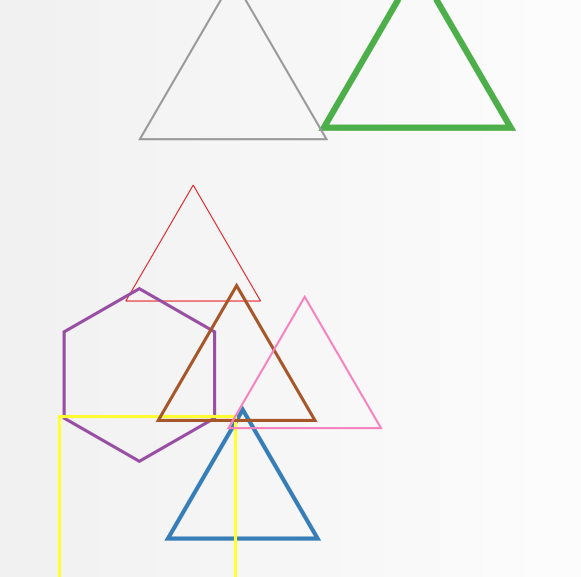[{"shape": "triangle", "thickness": 0.5, "radius": 0.67, "center": [0.332, 0.545]}, {"shape": "triangle", "thickness": 2, "radius": 0.74, "center": [0.418, 0.141]}, {"shape": "triangle", "thickness": 3, "radius": 0.93, "center": [0.718, 0.871]}, {"shape": "hexagon", "thickness": 1.5, "radius": 0.75, "center": [0.24, 0.35]}, {"shape": "square", "thickness": 1.5, "radius": 0.76, "center": [0.253, 0.128]}, {"shape": "triangle", "thickness": 1.5, "radius": 0.78, "center": [0.407, 0.349]}, {"shape": "triangle", "thickness": 1, "radius": 0.76, "center": [0.524, 0.334]}, {"shape": "triangle", "thickness": 1, "radius": 0.93, "center": [0.401, 0.851]}]